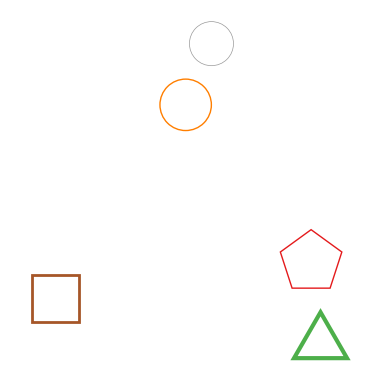[{"shape": "pentagon", "thickness": 1, "radius": 0.42, "center": [0.808, 0.319]}, {"shape": "triangle", "thickness": 3, "radius": 0.4, "center": [0.833, 0.109]}, {"shape": "circle", "thickness": 1, "radius": 0.33, "center": [0.482, 0.728]}, {"shape": "square", "thickness": 2, "radius": 0.31, "center": [0.145, 0.225]}, {"shape": "circle", "thickness": 0.5, "radius": 0.29, "center": [0.549, 0.887]}]